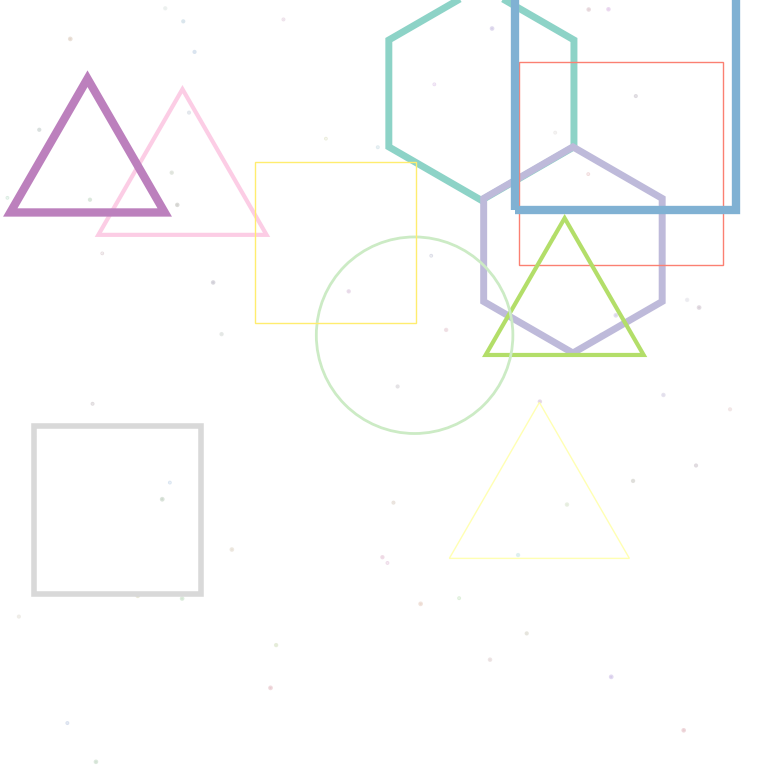[{"shape": "hexagon", "thickness": 2.5, "radius": 0.69, "center": [0.625, 0.879]}, {"shape": "triangle", "thickness": 0.5, "radius": 0.68, "center": [0.7, 0.342]}, {"shape": "hexagon", "thickness": 2.5, "radius": 0.67, "center": [0.744, 0.675]}, {"shape": "square", "thickness": 0.5, "radius": 0.66, "center": [0.806, 0.788]}, {"shape": "square", "thickness": 3, "radius": 0.72, "center": [0.812, 0.87]}, {"shape": "triangle", "thickness": 1.5, "radius": 0.59, "center": [0.733, 0.598]}, {"shape": "triangle", "thickness": 1.5, "radius": 0.63, "center": [0.237, 0.758]}, {"shape": "square", "thickness": 2, "radius": 0.54, "center": [0.152, 0.338]}, {"shape": "triangle", "thickness": 3, "radius": 0.58, "center": [0.114, 0.782]}, {"shape": "circle", "thickness": 1, "radius": 0.64, "center": [0.538, 0.565]}, {"shape": "square", "thickness": 0.5, "radius": 0.52, "center": [0.436, 0.685]}]